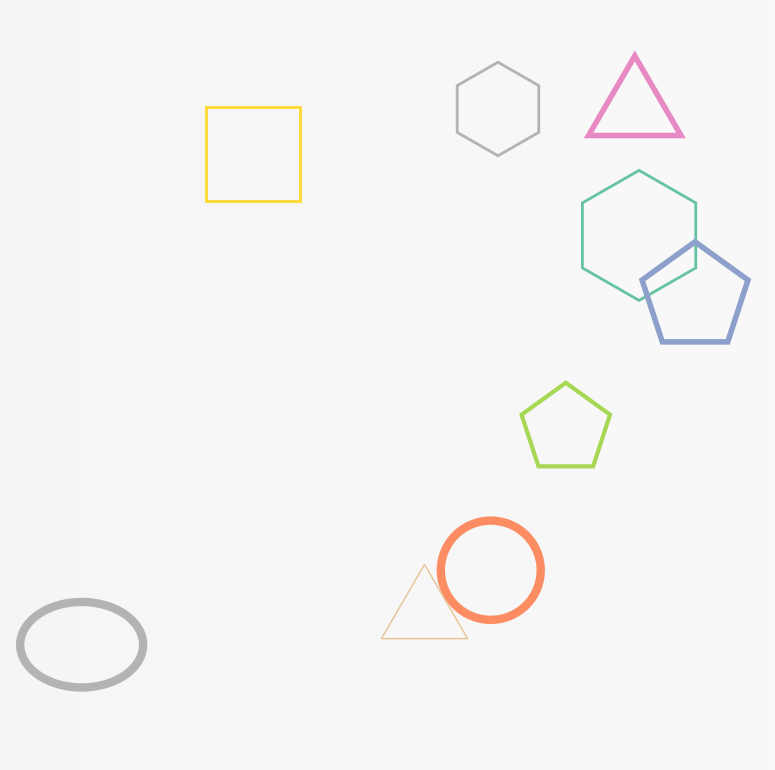[{"shape": "hexagon", "thickness": 1, "radius": 0.42, "center": [0.825, 0.694]}, {"shape": "circle", "thickness": 3, "radius": 0.32, "center": [0.633, 0.259]}, {"shape": "pentagon", "thickness": 2, "radius": 0.36, "center": [0.897, 0.614]}, {"shape": "triangle", "thickness": 2, "radius": 0.34, "center": [0.819, 0.858]}, {"shape": "pentagon", "thickness": 1.5, "radius": 0.3, "center": [0.73, 0.443]}, {"shape": "square", "thickness": 1, "radius": 0.3, "center": [0.326, 0.8]}, {"shape": "triangle", "thickness": 0.5, "radius": 0.32, "center": [0.548, 0.203]}, {"shape": "oval", "thickness": 3, "radius": 0.4, "center": [0.105, 0.163]}, {"shape": "hexagon", "thickness": 1, "radius": 0.3, "center": [0.643, 0.858]}]